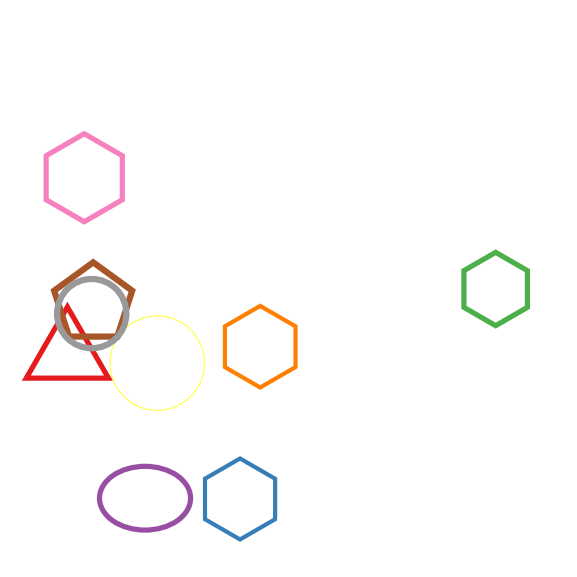[{"shape": "triangle", "thickness": 2.5, "radius": 0.41, "center": [0.117, 0.385]}, {"shape": "hexagon", "thickness": 2, "radius": 0.35, "center": [0.416, 0.135]}, {"shape": "hexagon", "thickness": 2.5, "radius": 0.32, "center": [0.858, 0.499]}, {"shape": "oval", "thickness": 2.5, "radius": 0.39, "center": [0.251, 0.136]}, {"shape": "hexagon", "thickness": 2, "radius": 0.35, "center": [0.451, 0.399]}, {"shape": "circle", "thickness": 0.5, "radius": 0.41, "center": [0.272, 0.37]}, {"shape": "pentagon", "thickness": 3, "radius": 0.36, "center": [0.161, 0.474]}, {"shape": "hexagon", "thickness": 2.5, "radius": 0.38, "center": [0.146, 0.691]}, {"shape": "circle", "thickness": 3, "radius": 0.3, "center": [0.159, 0.456]}]